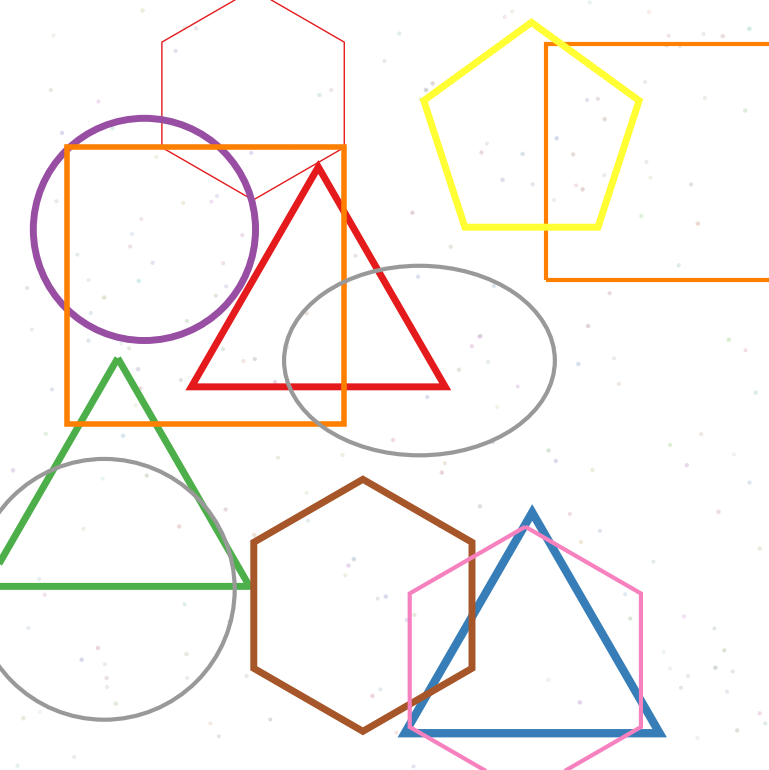[{"shape": "hexagon", "thickness": 0.5, "radius": 0.68, "center": [0.329, 0.877]}, {"shape": "triangle", "thickness": 2.5, "radius": 0.95, "center": [0.413, 0.593]}, {"shape": "triangle", "thickness": 3, "radius": 0.96, "center": [0.691, 0.143]}, {"shape": "triangle", "thickness": 2.5, "radius": 0.99, "center": [0.153, 0.337]}, {"shape": "circle", "thickness": 2.5, "radius": 0.72, "center": [0.188, 0.702]}, {"shape": "square", "thickness": 2, "radius": 0.9, "center": [0.267, 0.629]}, {"shape": "square", "thickness": 1.5, "radius": 0.77, "center": [0.862, 0.79]}, {"shape": "pentagon", "thickness": 2.5, "radius": 0.74, "center": [0.69, 0.824]}, {"shape": "hexagon", "thickness": 2.5, "radius": 0.82, "center": [0.471, 0.214]}, {"shape": "hexagon", "thickness": 1.5, "radius": 0.87, "center": [0.682, 0.143]}, {"shape": "circle", "thickness": 1.5, "radius": 0.85, "center": [0.135, 0.235]}, {"shape": "oval", "thickness": 1.5, "radius": 0.88, "center": [0.545, 0.532]}]